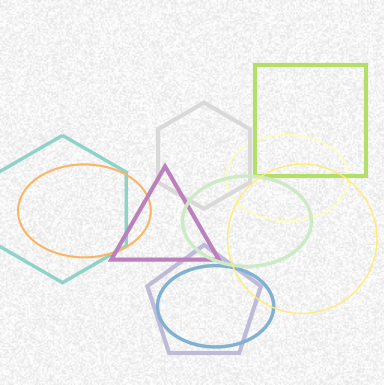[{"shape": "hexagon", "thickness": 2.5, "radius": 0.96, "center": [0.162, 0.457]}, {"shape": "oval", "thickness": 1, "radius": 0.8, "center": [0.746, 0.538]}, {"shape": "pentagon", "thickness": 3, "radius": 0.78, "center": [0.53, 0.209]}, {"shape": "oval", "thickness": 2.5, "radius": 0.75, "center": [0.56, 0.204]}, {"shape": "oval", "thickness": 1.5, "radius": 0.86, "center": [0.219, 0.452]}, {"shape": "square", "thickness": 3, "radius": 0.72, "center": [0.806, 0.688]}, {"shape": "hexagon", "thickness": 3, "radius": 0.69, "center": [0.53, 0.595]}, {"shape": "triangle", "thickness": 3, "radius": 0.81, "center": [0.429, 0.406]}, {"shape": "oval", "thickness": 2.5, "radius": 0.84, "center": [0.641, 0.425]}, {"shape": "circle", "thickness": 1, "radius": 0.97, "center": [0.785, 0.38]}]